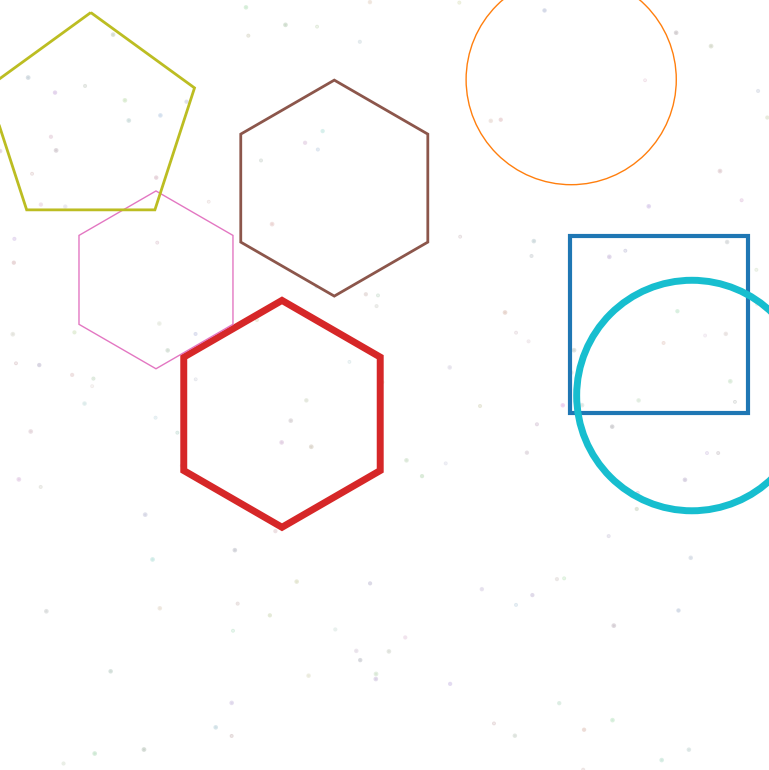[{"shape": "square", "thickness": 1.5, "radius": 0.58, "center": [0.856, 0.579]}, {"shape": "circle", "thickness": 0.5, "radius": 0.68, "center": [0.742, 0.897]}, {"shape": "hexagon", "thickness": 2.5, "radius": 0.74, "center": [0.366, 0.463]}, {"shape": "hexagon", "thickness": 1, "radius": 0.7, "center": [0.434, 0.756]}, {"shape": "hexagon", "thickness": 0.5, "radius": 0.58, "center": [0.203, 0.637]}, {"shape": "pentagon", "thickness": 1, "radius": 0.71, "center": [0.118, 0.842]}, {"shape": "circle", "thickness": 2.5, "radius": 0.75, "center": [0.899, 0.486]}]